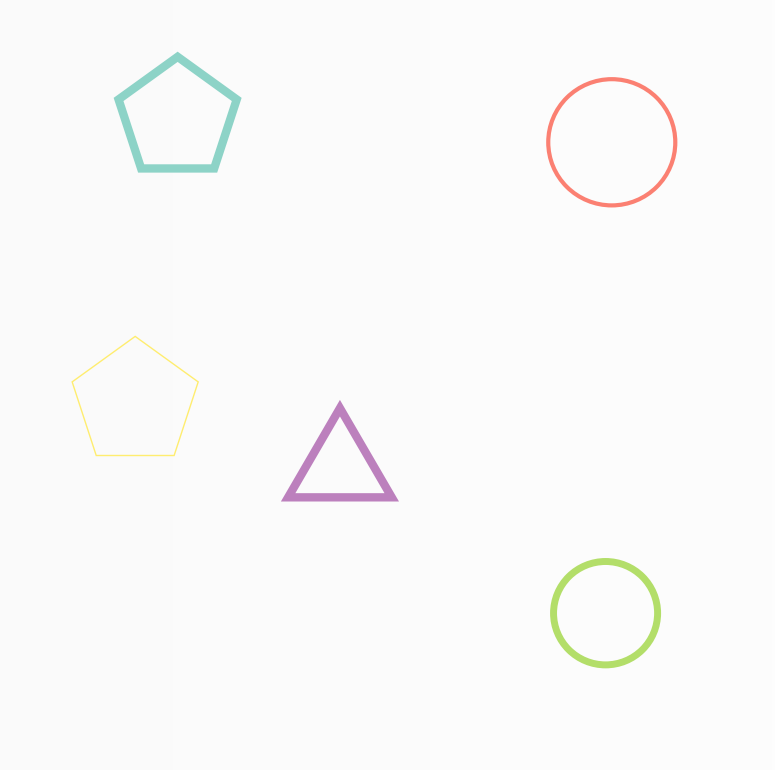[{"shape": "pentagon", "thickness": 3, "radius": 0.4, "center": [0.229, 0.846]}, {"shape": "circle", "thickness": 1.5, "radius": 0.41, "center": [0.789, 0.815]}, {"shape": "circle", "thickness": 2.5, "radius": 0.34, "center": [0.781, 0.204]}, {"shape": "triangle", "thickness": 3, "radius": 0.39, "center": [0.439, 0.393]}, {"shape": "pentagon", "thickness": 0.5, "radius": 0.43, "center": [0.174, 0.478]}]